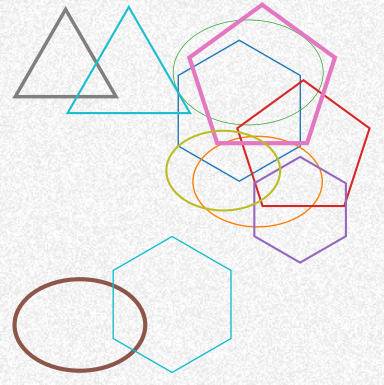[{"shape": "hexagon", "thickness": 1, "radius": 0.92, "center": [0.622, 0.712]}, {"shape": "oval", "thickness": 1, "radius": 0.84, "center": [0.669, 0.528]}, {"shape": "oval", "thickness": 0.5, "radius": 0.97, "center": [0.645, 0.812]}, {"shape": "pentagon", "thickness": 1.5, "radius": 0.9, "center": [0.788, 0.611]}, {"shape": "hexagon", "thickness": 1.5, "radius": 0.69, "center": [0.78, 0.455]}, {"shape": "oval", "thickness": 3, "radius": 0.85, "center": [0.208, 0.156]}, {"shape": "pentagon", "thickness": 3, "radius": 0.99, "center": [0.681, 0.789]}, {"shape": "triangle", "thickness": 2.5, "radius": 0.76, "center": [0.17, 0.825]}, {"shape": "oval", "thickness": 1.5, "radius": 0.74, "center": [0.58, 0.557]}, {"shape": "triangle", "thickness": 1.5, "radius": 0.92, "center": [0.335, 0.798]}, {"shape": "hexagon", "thickness": 1, "radius": 0.88, "center": [0.447, 0.209]}]